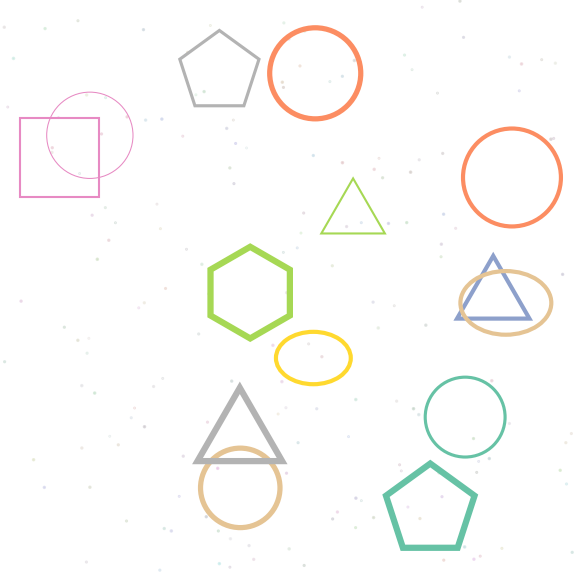[{"shape": "circle", "thickness": 1.5, "radius": 0.35, "center": [0.805, 0.277]}, {"shape": "pentagon", "thickness": 3, "radius": 0.4, "center": [0.745, 0.116]}, {"shape": "circle", "thickness": 2, "radius": 0.42, "center": [0.887, 0.692]}, {"shape": "circle", "thickness": 2.5, "radius": 0.39, "center": [0.546, 0.872]}, {"shape": "triangle", "thickness": 2, "radius": 0.36, "center": [0.854, 0.484]}, {"shape": "square", "thickness": 1, "radius": 0.34, "center": [0.103, 0.726]}, {"shape": "circle", "thickness": 0.5, "radius": 0.37, "center": [0.156, 0.765]}, {"shape": "triangle", "thickness": 1, "radius": 0.32, "center": [0.611, 0.627]}, {"shape": "hexagon", "thickness": 3, "radius": 0.4, "center": [0.433, 0.492]}, {"shape": "oval", "thickness": 2, "radius": 0.32, "center": [0.543, 0.379]}, {"shape": "circle", "thickness": 2.5, "radius": 0.34, "center": [0.416, 0.154]}, {"shape": "oval", "thickness": 2, "radius": 0.39, "center": [0.876, 0.475]}, {"shape": "triangle", "thickness": 3, "radius": 0.42, "center": [0.415, 0.243]}, {"shape": "pentagon", "thickness": 1.5, "radius": 0.36, "center": [0.38, 0.874]}]